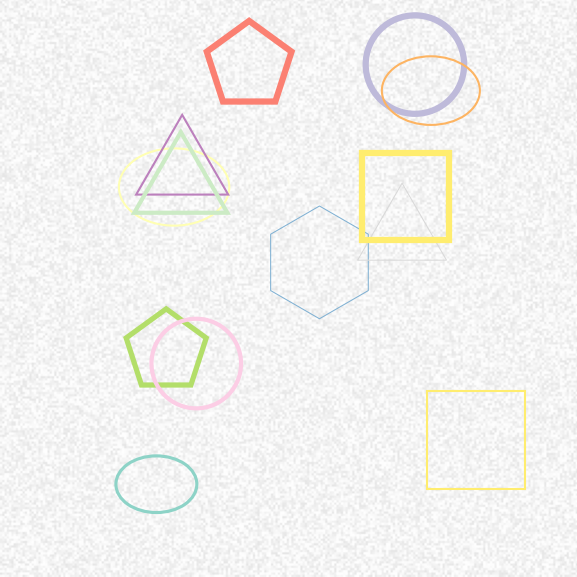[{"shape": "oval", "thickness": 1.5, "radius": 0.35, "center": [0.271, 0.161]}, {"shape": "oval", "thickness": 1, "radius": 0.48, "center": [0.301, 0.675]}, {"shape": "circle", "thickness": 3, "radius": 0.43, "center": [0.718, 0.887]}, {"shape": "pentagon", "thickness": 3, "radius": 0.39, "center": [0.431, 0.886]}, {"shape": "hexagon", "thickness": 0.5, "radius": 0.49, "center": [0.553, 0.545]}, {"shape": "oval", "thickness": 1, "radius": 0.42, "center": [0.746, 0.842]}, {"shape": "pentagon", "thickness": 2.5, "radius": 0.36, "center": [0.288, 0.391]}, {"shape": "circle", "thickness": 2, "radius": 0.39, "center": [0.34, 0.37]}, {"shape": "triangle", "thickness": 0.5, "radius": 0.44, "center": [0.696, 0.593]}, {"shape": "triangle", "thickness": 1, "radius": 0.46, "center": [0.315, 0.708]}, {"shape": "triangle", "thickness": 2, "radius": 0.47, "center": [0.313, 0.677]}, {"shape": "square", "thickness": 3, "radius": 0.38, "center": [0.702, 0.659]}, {"shape": "square", "thickness": 1, "radius": 0.42, "center": [0.824, 0.237]}]